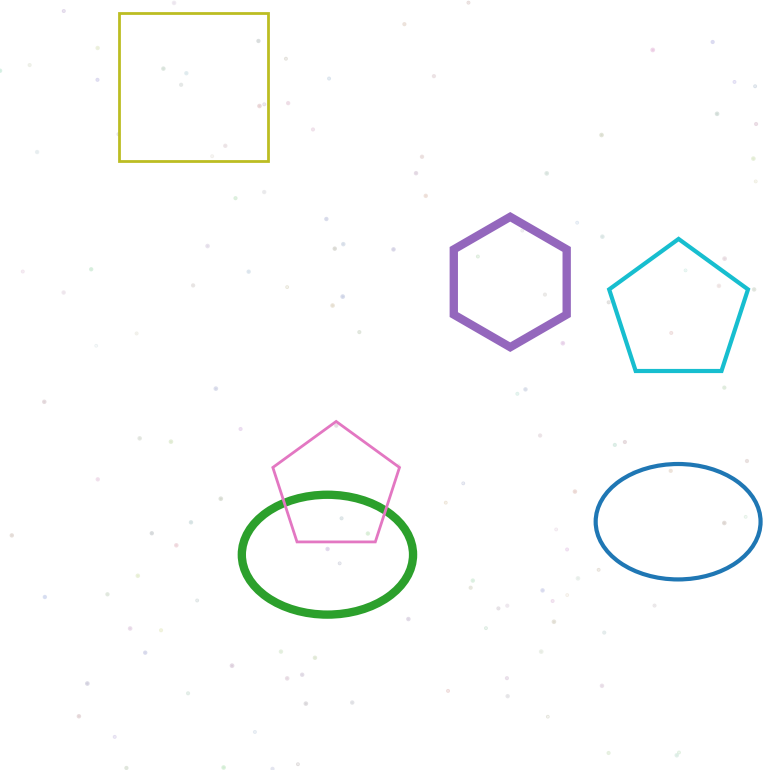[{"shape": "oval", "thickness": 1.5, "radius": 0.54, "center": [0.881, 0.322]}, {"shape": "oval", "thickness": 3, "radius": 0.56, "center": [0.425, 0.28]}, {"shape": "hexagon", "thickness": 3, "radius": 0.42, "center": [0.663, 0.634]}, {"shape": "pentagon", "thickness": 1, "radius": 0.43, "center": [0.437, 0.366]}, {"shape": "square", "thickness": 1, "radius": 0.48, "center": [0.251, 0.887]}, {"shape": "pentagon", "thickness": 1.5, "radius": 0.47, "center": [0.881, 0.595]}]